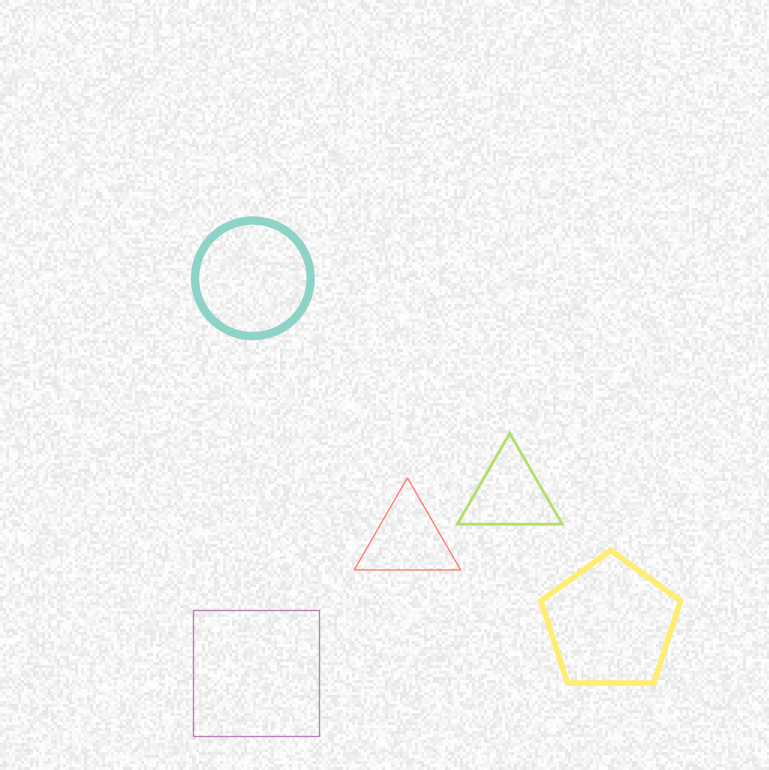[{"shape": "circle", "thickness": 3, "radius": 0.38, "center": [0.328, 0.639]}, {"shape": "triangle", "thickness": 0.5, "radius": 0.4, "center": [0.529, 0.3]}, {"shape": "triangle", "thickness": 1, "radius": 0.39, "center": [0.662, 0.359]}, {"shape": "square", "thickness": 0.5, "radius": 0.41, "center": [0.332, 0.126]}, {"shape": "pentagon", "thickness": 2, "radius": 0.48, "center": [0.793, 0.19]}]